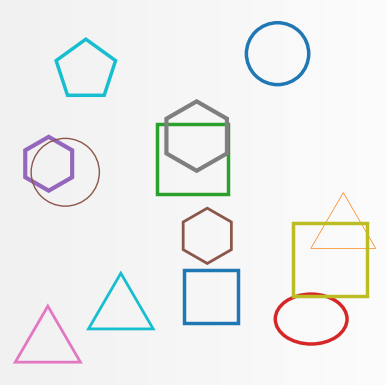[{"shape": "circle", "thickness": 2.5, "radius": 0.4, "center": [0.716, 0.861]}, {"shape": "square", "thickness": 2.5, "radius": 0.35, "center": [0.545, 0.231]}, {"shape": "triangle", "thickness": 0.5, "radius": 0.48, "center": [0.886, 0.403]}, {"shape": "square", "thickness": 2.5, "radius": 0.46, "center": [0.497, 0.587]}, {"shape": "oval", "thickness": 2.5, "radius": 0.46, "center": [0.803, 0.171]}, {"shape": "hexagon", "thickness": 3, "radius": 0.35, "center": [0.126, 0.575]}, {"shape": "hexagon", "thickness": 2, "radius": 0.36, "center": [0.535, 0.387]}, {"shape": "circle", "thickness": 1, "radius": 0.44, "center": [0.168, 0.553]}, {"shape": "triangle", "thickness": 2, "radius": 0.49, "center": [0.123, 0.108]}, {"shape": "hexagon", "thickness": 3, "radius": 0.45, "center": [0.508, 0.647]}, {"shape": "square", "thickness": 2.5, "radius": 0.48, "center": [0.852, 0.325]}, {"shape": "triangle", "thickness": 2, "radius": 0.48, "center": [0.312, 0.194]}, {"shape": "pentagon", "thickness": 2.5, "radius": 0.4, "center": [0.222, 0.818]}]